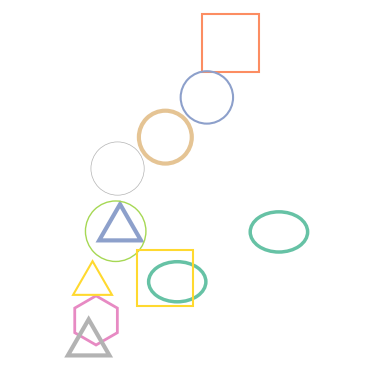[{"shape": "oval", "thickness": 2.5, "radius": 0.37, "center": [0.724, 0.398]}, {"shape": "oval", "thickness": 2.5, "radius": 0.37, "center": [0.46, 0.268]}, {"shape": "square", "thickness": 1.5, "radius": 0.38, "center": [0.599, 0.888]}, {"shape": "circle", "thickness": 1.5, "radius": 0.34, "center": [0.537, 0.747]}, {"shape": "triangle", "thickness": 3, "radius": 0.31, "center": [0.312, 0.407]}, {"shape": "hexagon", "thickness": 2, "radius": 0.32, "center": [0.249, 0.168]}, {"shape": "circle", "thickness": 1, "radius": 0.39, "center": [0.3, 0.399]}, {"shape": "square", "thickness": 1.5, "radius": 0.37, "center": [0.428, 0.277]}, {"shape": "triangle", "thickness": 1.5, "radius": 0.29, "center": [0.24, 0.263]}, {"shape": "circle", "thickness": 3, "radius": 0.34, "center": [0.429, 0.644]}, {"shape": "triangle", "thickness": 3, "radius": 0.31, "center": [0.23, 0.108]}, {"shape": "circle", "thickness": 0.5, "radius": 0.35, "center": [0.305, 0.562]}]